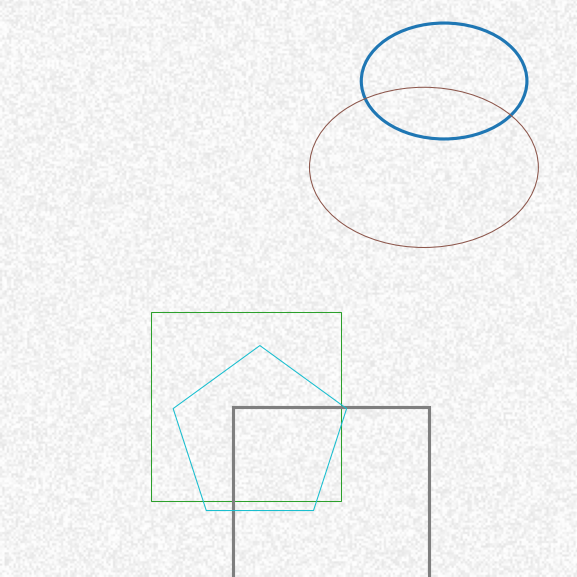[{"shape": "oval", "thickness": 1.5, "radius": 0.72, "center": [0.769, 0.859]}, {"shape": "square", "thickness": 0.5, "radius": 0.82, "center": [0.426, 0.295]}, {"shape": "oval", "thickness": 0.5, "radius": 0.99, "center": [0.734, 0.709]}, {"shape": "square", "thickness": 1.5, "radius": 0.85, "center": [0.574, 0.124]}, {"shape": "pentagon", "thickness": 0.5, "radius": 0.79, "center": [0.45, 0.243]}]